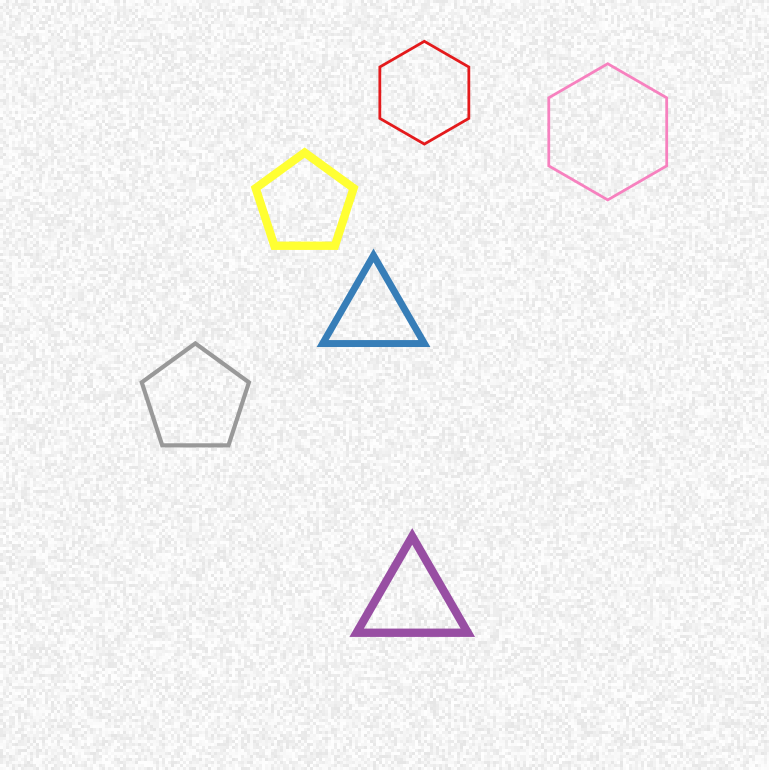[{"shape": "hexagon", "thickness": 1, "radius": 0.33, "center": [0.551, 0.88]}, {"shape": "triangle", "thickness": 2.5, "radius": 0.38, "center": [0.485, 0.592]}, {"shape": "triangle", "thickness": 3, "radius": 0.42, "center": [0.535, 0.22]}, {"shape": "pentagon", "thickness": 3, "radius": 0.33, "center": [0.396, 0.735]}, {"shape": "hexagon", "thickness": 1, "radius": 0.44, "center": [0.789, 0.829]}, {"shape": "pentagon", "thickness": 1.5, "radius": 0.37, "center": [0.254, 0.481]}]